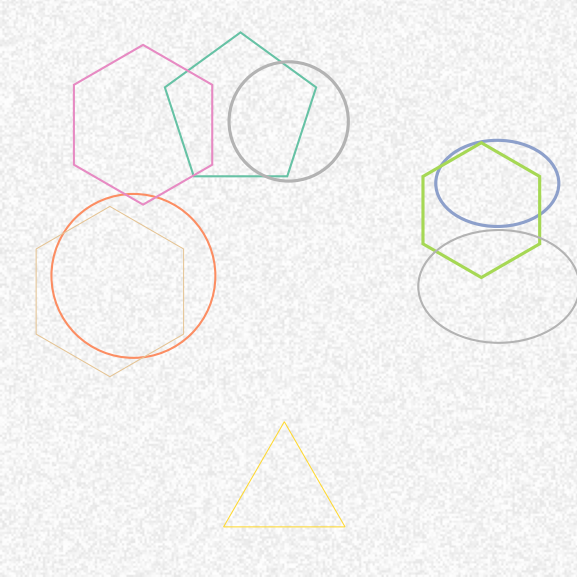[{"shape": "pentagon", "thickness": 1, "radius": 0.69, "center": [0.416, 0.805]}, {"shape": "circle", "thickness": 1, "radius": 0.71, "center": [0.231, 0.521]}, {"shape": "oval", "thickness": 1.5, "radius": 0.53, "center": [0.861, 0.682]}, {"shape": "hexagon", "thickness": 1, "radius": 0.69, "center": [0.248, 0.783]}, {"shape": "hexagon", "thickness": 1.5, "radius": 0.58, "center": [0.833, 0.635]}, {"shape": "triangle", "thickness": 0.5, "radius": 0.61, "center": [0.492, 0.148]}, {"shape": "hexagon", "thickness": 0.5, "radius": 0.74, "center": [0.19, 0.494]}, {"shape": "oval", "thickness": 1, "radius": 0.7, "center": [0.864, 0.503]}, {"shape": "circle", "thickness": 1.5, "radius": 0.52, "center": [0.5, 0.789]}]